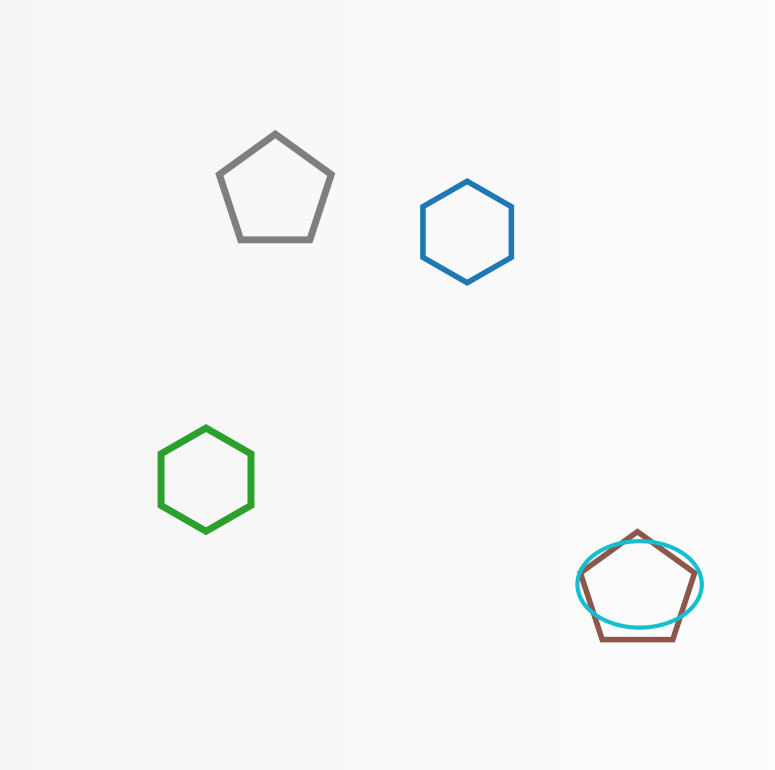[{"shape": "hexagon", "thickness": 2, "radius": 0.33, "center": [0.603, 0.699]}, {"shape": "hexagon", "thickness": 2.5, "radius": 0.34, "center": [0.266, 0.377]}, {"shape": "pentagon", "thickness": 2, "radius": 0.39, "center": [0.823, 0.232]}, {"shape": "pentagon", "thickness": 2.5, "radius": 0.38, "center": [0.355, 0.75]}, {"shape": "oval", "thickness": 1.5, "radius": 0.4, "center": [0.825, 0.241]}]